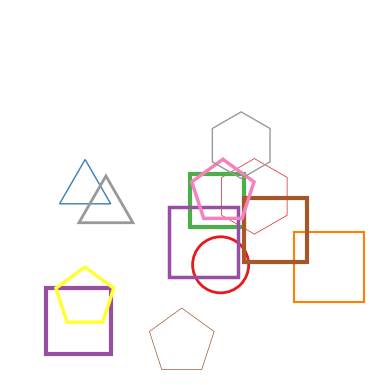[{"shape": "circle", "thickness": 2, "radius": 0.36, "center": [0.573, 0.312]}, {"shape": "hexagon", "thickness": 0.5, "radius": 0.49, "center": [0.661, 0.49]}, {"shape": "triangle", "thickness": 1, "radius": 0.38, "center": [0.221, 0.509]}, {"shape": "square", "thickness": 3, "radius": 0.35, "center": [0.564, 0.479]}, {"shape": "square", "thickness": 2.5, "radius": 0.45, "center": [0.528, 0.371]}, {"shape": "square", "thickness": 3, "radius": 0.43, "center": [0.204, 0.166]}, {"shape": "square", "thickness": 1.5, "radius": 0.46, "center": [0.854, 0.306]}, {"shape": "pentagon", "thickness": 2.5, "radius": 0.39, "center": [0.22, 0.227]}, {"shape": "pentagon", "thickness": 0.5, "radius": 0.44, "center": [0.472, 0.112]}, {"shape": "square", "thickness": 3, "radius": 0.41, "center": [0.715, 0.403]}, {"shape": "pentagon", "thickness": 2.5, "radius": 0.42, "center": [0.579, 0.501]}, {"shape": "triangle", "thickness": 2, "radius": 0.4, "center": [0.275, 0.462]}, {"shape": "hexagon", "thickness": 1, "radius": 0.43, "center": [0.626, 0.623]}]